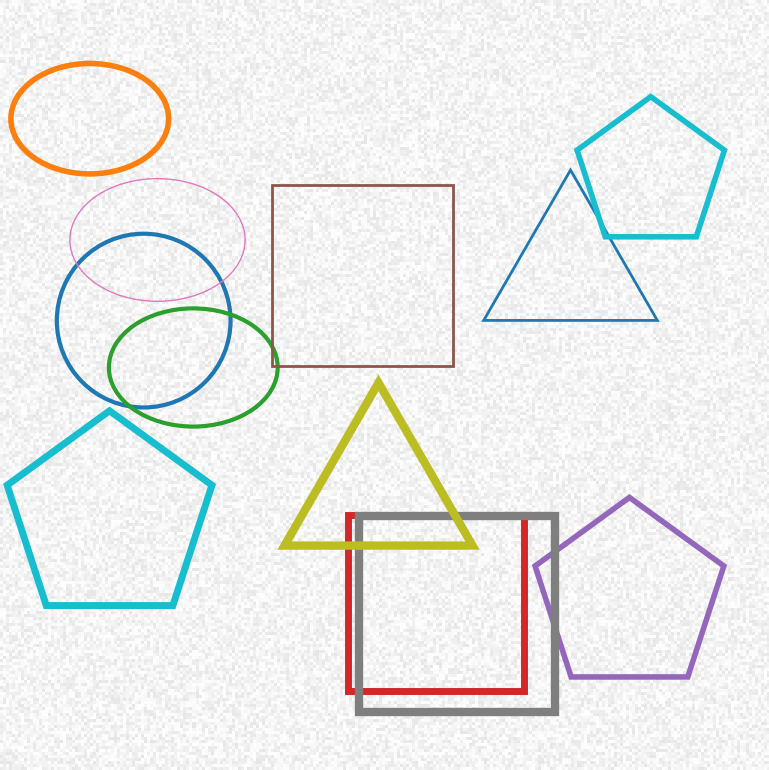[{"shape": "triangle", "thickness": 1, "radius": 0.65, "center": [0.741, 0.649]}, {"shape": "circle", "thickness": 1.5, "radius": 0.56, "center": [0.187, 0.584]}, {"shape": "oval", "thickness": 2, "radius": 0.51, "center": [0.117, 0.846]}, {"shape": "oval", "thickness": 1.5, "radius": 0.55, "center": [0.251, 0.523]}, {"shape": "square", "thickness": 2.5, "radius": 0.57, "center": [0.566, 0.217]}, {"shape": "pentagon", "thickness": 2, "radius": 0.64, "center": [0.817, 0.225]}, {"shape": "square", "thickness": 1, "radius": 0.59, "center": [0.47, 0.643]}, {"shape": "oval", "thickness": 0.5, "radius": 0.57, "center": [0.205, 0.688]}, {"shape": "square", "thickness": 3, "radius": 0.64, "center": [0.594, 0.203]}, {"shape": "triangle", "thickness": 3, "radius": 0.7, "center": [0.492, 0.362]}, {"shape": "pentagon", "thickness": 2, "radius": 0.5, "center": [0.845, 0.774]}, {"shape": "pentagon", "thickness": 2.5, "radius": 0.7, "center": [0.142, 0.327]}]